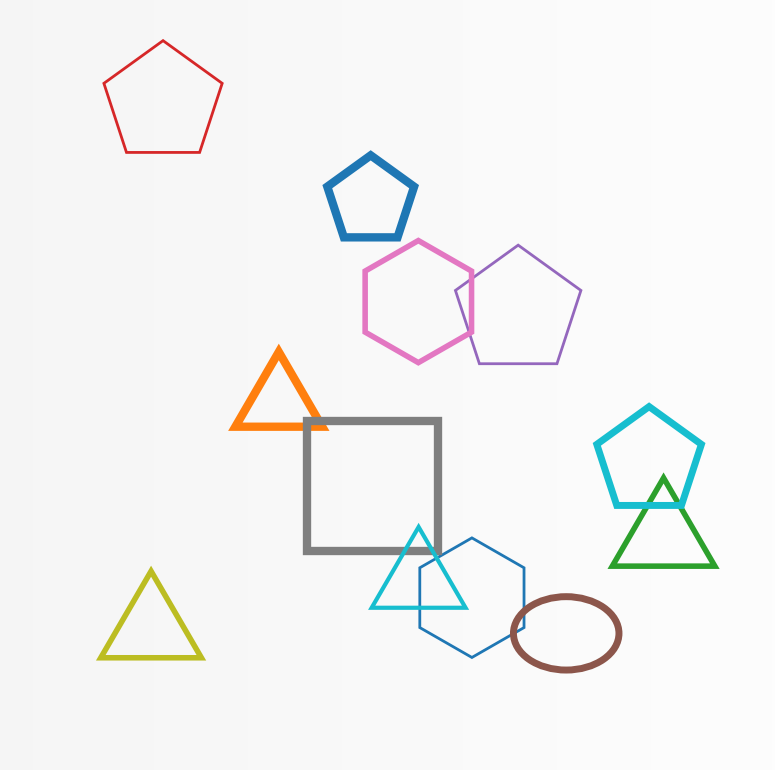[{"shape": "hexagon", "thickness": 1, "radius": 0.39, "center": [0.609, 0.224]}, {"shape": "pentagon", "thickness": 3, "radius": 0.29, "center": [0.478, 0.739]}, {"shape": "triangle", "thickness": 3, "radius": 0.32, "center": [0.36, 0.478]}, {"shape": "triangle", "thickness": 2, "radius": 0.38, "center": [0.856, 0.303]}, {"shape": "pentagon", "thickness": 1, "radius": 0.4, "center": [0.21, 0.867]}, {"shape": "pentagon", "thickness": 1, "radius": 0.43, "center": [0.669, 0.597]}, {"shape": "oval", "thickness": 2.5, "radius": 0.34, "center": [0.731, 0.177]}, {"shape": "hexagon", "thickness": 2, "radius": 0.4, "center": [0.54, 0.608]}, {"shape": "square", "thickness": 3, "radius": 0.42, "center": [0.481, 0.369]}, {"shape": "triangle", "thickness": 2, "radius": 0.37, "center": [0.195, 0.183]}, {"shape": "pentagon", "thickness": 2.5, "radius": 0.35, "center": [0.838, 0.401]}, {"shape": "triangle", "thickness": 1.5, "radius": 0.35, "center": [0.54, 0.246]}]